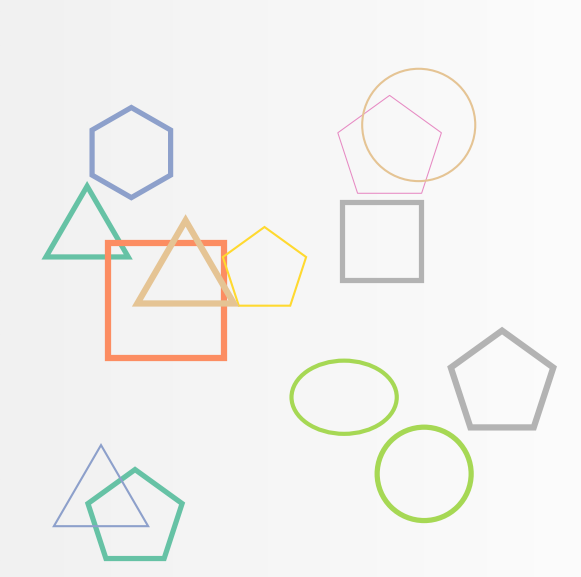[{"shape": "pentagon", "thickness": 2.5, "radius": 0.43, "center": [0.232, 0.101]}, {"shape": "triangle", "thickness": 2.5, "radius": 0.41, "center": [0.15, 0.595]}, {"shape": "square", "thickness": 3, "radius": 0.5, "center": [0.286, 0.479]}, {"shape": "triangle", "thickness": 1, "radius": 0.47, "center": [0.174, 0.135]}, {"shape": "hexagon", "thickness": 2.5, "radius": 0.39, "center": [0.226, 0.735]}, {"shape": "pentagon", "thickness": 0.5, "radius": 0.47, "center": [0.67, 0.74]}, {"shape": "circle", "thickness": 2.5, "radius": 0.4, "center": [0.73, 0.179]}, {"shape": "oval", "thickness": 2, "radius": 0.45, "center": [0.592, 0.311]}, {"shape": "pentagon", "thickness": 1, "radius": 0.38, "center": [0.455, 0.531]}, {"shape": "triangle", "thickness": 3, "radius": 0.48, "center": [0.319, 0.522]}, {"shape": "circle", "thickness": 1, "radius": 0.49, "center": [0.72, 0.783]}, {"shape": "square", "thickness": 2.5, "radius": 0.34, "center": [0.656, 0.582]}, {"shape": "pentagon", "thickness": 3, "radius": 0.46, "center": [0.864, 0.334]}]